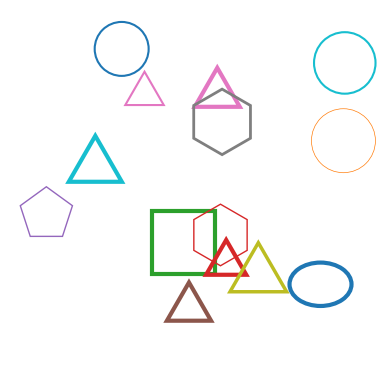[{"shape": "circle", "thickness": 1.5, "radius": 0.35, "center": [0.316, 0.873]}, {"shape": "oval", "thickness": 3, "radius": 0.4, "center": [0.832, 0.262]}, {"shape": "circle", "thickness": 0.5, "radius": 0.42, "center": [0.892, 0.635]}, {"shape": "square", "thickness": 3, "radius": 0.41, "center": [0.476, 0.371]}, {"shape": "triangle", "thickness": 3, "radius": 0.3, "center": [0.587, 0.316]}, {"shape": "hexagon", "thickness": 1, "radius": 0.4, "center": [0.573, 0.39]}, {"shape": "pentagon", "thickness": 1, "radius": 0.36, "center": [0.12, 0.444]}, {"shape": "triangle", "thickness": 3, "radius": 0.33, "center": [0.491, 0.2]}, {"shape": "triangle", "thickness": 3, "radius": 0.34, "center": [0.564, 0.756]}, {"shape": "triangle", "thickness": 1.5, "radius": 0.29, "center": [0.375, 0.756]}, {"shape": "hexagon", "thickness": 2, "radius": 0.43, "center": [0.577, 0.683]}, {"shape": "triangle", "thickness": 2.5, "radius": 0.42, "center": [0.671, 0.285]}, {"shape": "circle", "thickness": 1.5, "radius": 0.4, "center": [0.896, 0.837]}, {"shape": "triangle", "thickness": 3, "radius": 0.4, "center": [0.248, 0.568]}]